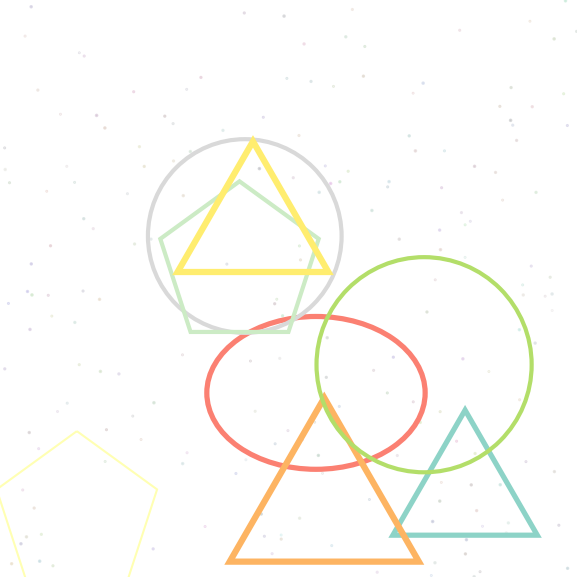[{"shape": "triangle", "thickness": 2.5, "radius": 0.72, "center": [0.805, 0.145]}, {"shape": "pentagon", "thickness": 1, "radius": 0.73, "center": [0.133, 0.107]}, {"shape": "oval", "thickness": 2.5, "radius": 0.95, "center": [0.547, 0.319]}, {"shape": "triangle", "thickness": 3, "radius": 0.95, "center": [0.562, 0.121]}, {"shape": "circle", "thickness": 2, "radius": 0.93, "center": [0.734, 0.368]}, {"shape": "circle", "thickness": 2, "radius": 0.84, "center": [0.424, 0.59]}, {"shape": "pentagon", "thickness": 2, "radius": 0.72, "center": [0.415, 0.541]}, {"shape": "triangle", "thickness": 3, "radius": 0.75, "center": [0.438, 0.604]}]